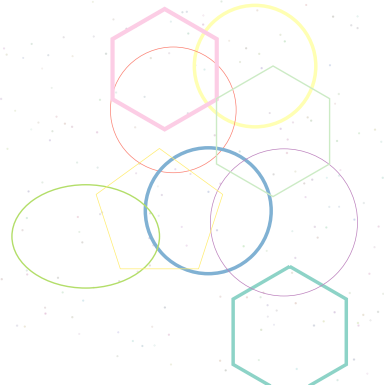[{"shape": "hexagon", "thickness": 2.5, "radius": 0.85, "center": [0.753, 0.138]}, {"shape": "circle", "thickness": 2.5, "radius": 0.79, "center": [0.663, 0.828]}, {"shape": "circle", "thickness": 0.5, "radius": 0.82, "center": [0.45, 0.715]}, {"shape": "circle", "thickness": 2.5, "radius": 0.82, "center": [0.541, 0.453]}, {"shape": "oval", "thickness": 1, "radius": 0.96, "center": [0.223, 0.386]}, {"shape": "hexagon", "thickness": 3, "radius": 0.78, "center": [0.428, 0.82]}, {"shape": "circle", "thickness": 0.5, "radius": 0.96, "center": [0.737, 0.422]}, {"shape": "hexagon", "thickness": 1, "radius": 0.85, "center": [0.709, 0.659]}, {"shape": "pentagon", "thickness": 0.5, "radius": 0.86, "center": [0.414, 0.442]}]